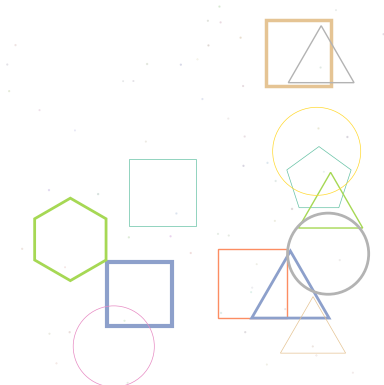[{"shape": "square", "thickness": 0.5, "radius": 0.44, "center": [0.423, 0.5]}, {"shape": "pentagon", "thickness": 0.5, "radius": 0.44, "center": [0.828, 0.532]}, {"shape": "square", "thickness": 1, "radius": 0.45, "center": [0.656, 0.264]}, {"shape": "square", "thickness": 3, "radius": 0.42, "center": [0.362, 0.235]}, {"shape": "triangle", "thickness": 2, "radius": 0.58, "center": [0.754, 0.232]}, {"shape": "circle", "thickness": 0.5, "radius": 0.53, "center": [0.296, 0.1]}, {"shape": "hexagon", "thickness": 2, "radius": 0.54, "center": [0.183, 0.378]}, {"shape": "triangle", "thickness": 1, "radius": 0.48, "center": [0.859, 0.456]}, {"shape": "circle", "thickness": 0.5, "radius": 0.57, "center": [0.823, 0.607]}, {"shape": "square", "thickness": 2.5, "radius": 0.43, "center": [0.775, 0.863]}, {"shape": "triangle", "thickness": 0.5, "radius": 0.49, "center": [0.813, 0.132]}, {"shape": "circle", "thickness": 2, "radius": 0.53, "center": [0.852, 0.341]}, {"shape": "triangle", "thickness": 1, "radius": 0.49, "center": [0.834, 0.835]}]